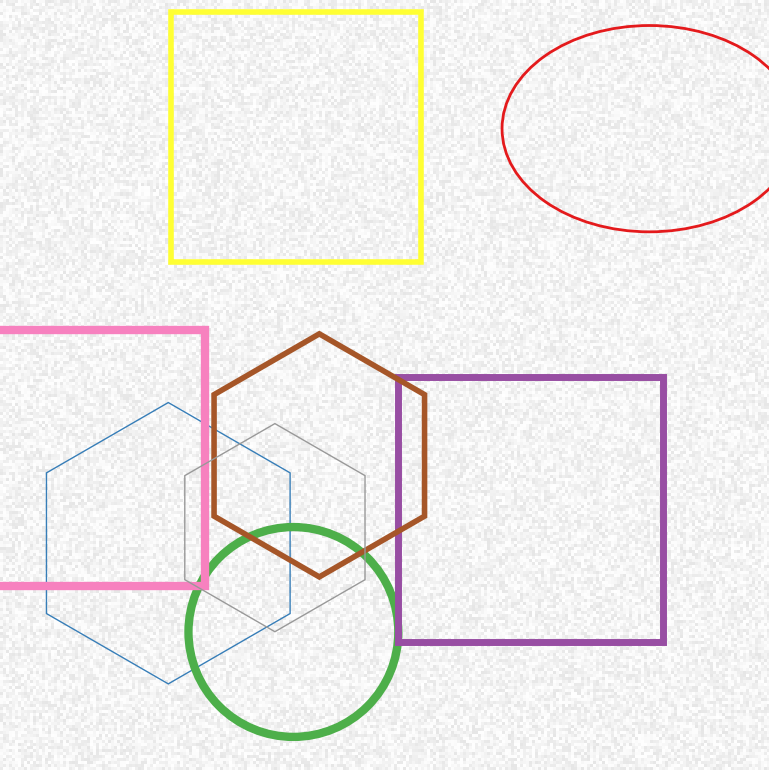[{"shape": "oval", "thickness": 1, "radius": 0.96, "center": [0.843, 0.833]}, {"shape": "hexagon", "thickness": 0.5, "radius": 0.91, "center": [0.219, 0.295]}, {"shape": "circle", "thickness": 3, "radius": 0.68, "center": [0.381, 0.179]}, {"shape": "square", "thickness": 2.5, "radius": 0.86, "center": [0.689, 0.339]}, {"shape": "square", "thickness": 2, "radius": 0.81, "center": [0.384, 0.822]}, {"shape": "hexagon", "thickness": 2, "radius": 0.79, "center": [0.415, 0.409]}, {"shape": "square", "thickness": 3, "radius": 0.83, "center": [0.101, 0.405]}, {"shape": "hexagon", "thickness": 0.5, "radius": 0.68, "center": [0.357, 0.315]}]